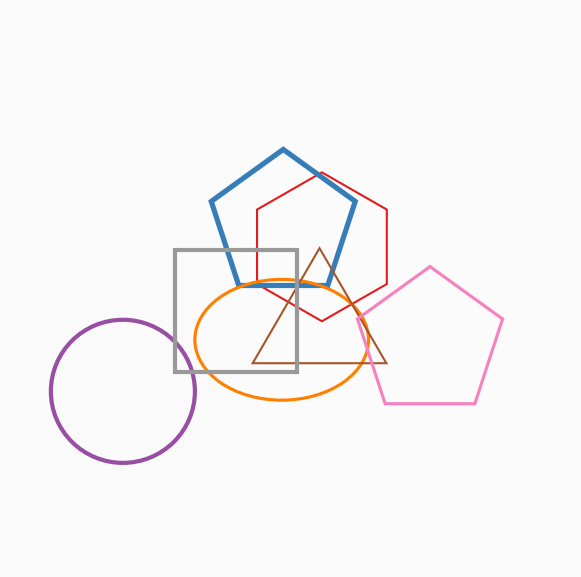[{"shape": "hexagon", "thickness": 1, "radius": 0.64, "center": [0.554, 0.572]}, {"shape": "pentagon", "thickness": 2.5, "radius": 0.65, "center": [0.487, 0.61]}, {"shape": "circle", "thickness": 2, "radius": 0.62, "center": [0.211, 0.322]}, {"shape": "oval", "thickness": 1.5, "radius": 0.75, "center": [0.485, 0.411]}, {"shape": "triangle", "thickness": 1, "radius": 0.66, "center": [0.55, 0.437]}, {"shape": "pentagon", "thickness": 1.5, "radius": 0.66, "center": [0.74, 0.406]}, {"shape": "square", "thickness": 2, "radius": 0.53, "center": [0.406, 0.46]}]